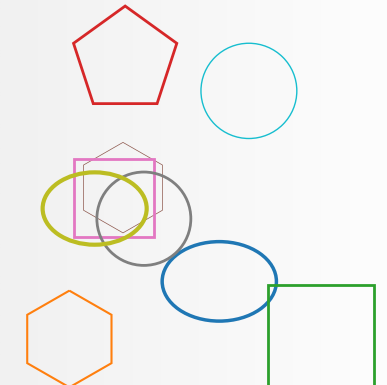[{"shape": "oval", "thickness": 2.5, "radius": 0.74, "center": [0.566, 0.269]}, {"shape": "hexagon", "thickness": 1.5, "radius": 0.63, "center": [0.179, 0.12]}, {"shape": "square", "thickness": 2, "radius": 0.69, "center": [0.828, 0.123]}, {"shape": "pentagon", "thickness": 2, "radius": 0.7, "center": [0.323, 0.844]}, {"shape": "hexagon", "thickness": 0.5, "radius": 0.59, "center": [0.317, 0.513]}, {"shape": "square", "thickness": 2, "radius": 0.51, "center": [0.294, 0.486]}, {"shape": "circle", "thickness": 2, "radius": 0.61, "center": [0.371, 0.432]}, {"shape": "oval", "thickness": 3, "radius": 0.67, "center": [0.244, 0.458]}, {"shape": "circle", "thickness": 1, "radius": 0.62, "center": [0.642, 0.764]}]